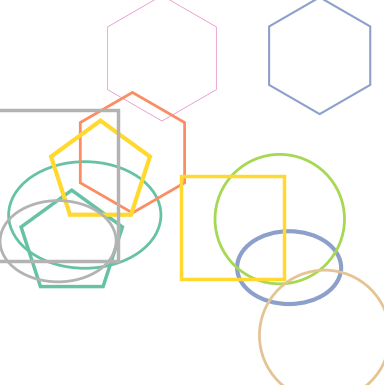[{"shape": "pentagon", "thickness": 2.5, "radius": 0.69, "center": [0.186, 0.368]}, {"shape": "oval", "thickness": 2, "radius": 0.99, "center": [0.22, 0.442]}, {"shape": "hexagon", "thickness": 2, "radius": 0.78, "center": [0.344, 0.603]}, {"shape": "oval", "thickness": 3, "radius": 0.68, "center": [0.751, 0.305]}, {"shape": "hexagon", "thickness": 1.5, "radius": 0.76, "center": [0.83, 0.855]}, {"shape": "hexagon", "thickness": 0.5, "radius": 0.81, "center": [0.421, 0.849]}, {"shape": "circle", "thickness": 2, "radius": 0.84, "center": [0.727, 0.431]}, {"shape": "square", "thickness": 2.5, "radius": 0.67, "center": [0.603, 0.408]}, {"shape": "pentagon", "thickness": 3, "radius": 0.68, "center": [0.261, 0.552]}, {"shape": "circle", "thickness": 2, "radius": 0.85, "center": [0.843, 0.129]}, {"shape": "oval", "thickness": 2, "radius": 0.75, "center": [0.151, 0.373]}, {"shape": "square", "thickness": 2.5, "radius": 0.98, "center": [0.11, 0.517]}]